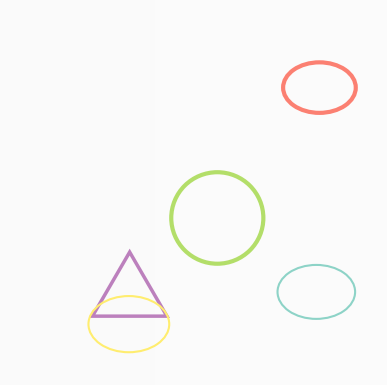[{"shape": "oval", "thickness": 1.5, "radius": 0.5, "center": [0.816, 0.242]}, {"shape": "oval", "thickness": 3, "radius": 0.47, "center": [0.824, 0.772]}, {"shape": "circle", "thickness": 3, "radius": 0.59, "center": [0.561, 0.434]}, {"shape": "triangle", "thickness": 2.5, "radius": 0.55, "center": [0.335, 0.234]}, {"shape": "oval", "thickness": 1.5, "radius": 0.52, "center": [0.332, 0.158]}]